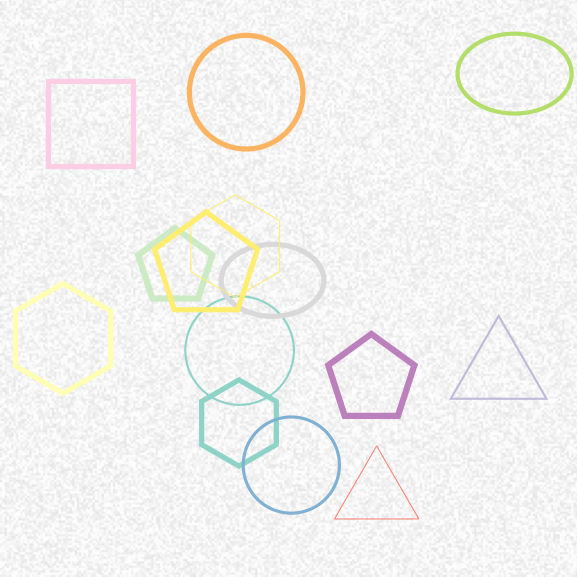[{"shape": "circle", "thickness": 1, "radius": 0.47, "center": [0.415, 0.392]}, {"shape": "hexagon", "thickness": 2.5, "radius": 0.37, "center": [0.414, 0.267]}, {"shape": "hexagon", "thickness": 2.5, "radius": 0.48, "center": [0.109, 0.413]}, {"shape": "triangle", "thickness": 1, "radius": 0.48, "center": [0.863, 0.356]}, {"shape": "triangle", "thickness": 0.5, "radius": 0.42, "center": [0.652, 0.143]}, {"shape": "circle", "thickness": 1.5, "radius": 0.42, "center": [0.504, 0.194]}, {"shape": "circle", "thickness": 2.5, "radius": 0.49, "center": [0.426, 0.839]}, {"shape": "oval", "thickness": 2, "radius": 0.49, "center": [0.891, 0.872]}, {"shape": "square", "thickness": 2.5, "radius": 0.37, "center": [0.156, 0.786]}, {"shape": "oval", "thickness": 2.5, "radius": 0.45, "center": [0.472, 0.514]}, {"shape": "pentagon", "thickness": 3, "radius": 0.39, "center": [0.643, 0.342]}, {"shape": "pentagon", "thickness": 3, "radius": 0.34, "center": [0.303, 0.537]}, {"shape": "hexagon", "thickness": 0.5, "radius": 0.44, "center": [0.407, 0.573]}, {"shape": "pentagon", "thickness": 2.5, "radius": 0.47, "center": [0.357, 0.539]}]